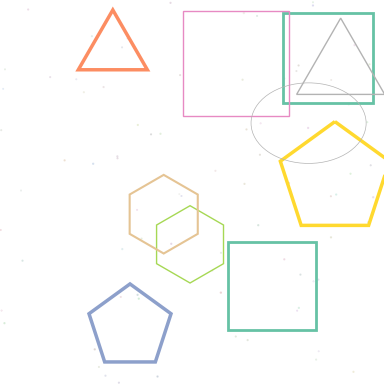[{"shape": "square", "thickness": 2, "radius": 0.57, "center": [0.708, 0.258]}, {"shape": "square", "thickness": 2, "radius": 0.59, "center": [0.852, 0.849]}, {"shape": "triangle", "thickness": 2.5, "radius": 0.52, "center": [0.293, 0.871]}, {"shape": "pentagon", "thickness": 2.5, "radius": 0.56, "center": [0.338, 0.15]}, {"shape": "square", "thickness": 1, "radius": 0.68, "center": [0.613, 0.835]}, {"shape": "hexagon", "thickness": 1, "radius": 0.5, "center": [0.494, 0.365]}, {"shape": "pentagon", "thickness": 2.5, "radius": 0.75, "center": [0.87, 0.535]}, {"shape": "hexagon", "thickness": 1.5, "radius": 0.51, "center": [0.425, 0.444]}, {"shape": "oval", "thickness": 0.5, "radius": 0.75, "center": [0.802, 0.68]}, {"shape": "triangle", "thickness": 1, "radius": 0.66, "center": [0.885, 0.821]}]